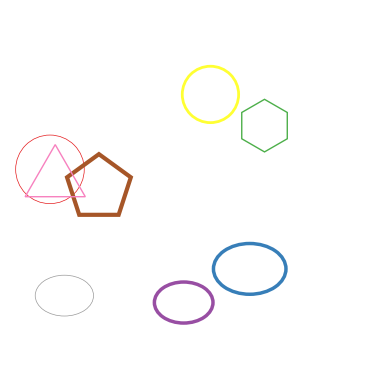[{"shape": "circle", "thickness": 0.5, "radius": 0.45, "center": [0.13, 0.56]}, {"shape": "oval", "thickness": 2.5, "radius": 0.47, "center": [0.649, 0.302]}, {"shape": "hexagon", "thickness": 1, "radius": 0.34, "center": [0.687, 0.674]}, {"shape": "oval", "thickness": 2.5, "radius": 0.38, "center": [0.477, 0.214]}, {"shape": "circle", "thickness": 2, "radius": 0.37, "center": [0.547, 0.755]}, {"shape": "pentagon", "thickness": 3, "radius": 0.44, "center": [0.257, 0.513]}, {"shape": "triangle", "thickness": 1, "radius": 0.45, "center": [0.143, 0.534]}, {"shape": "oval", "thickness": 0.5, "radius": 0.38, "center": [0.167, 0.232]}]